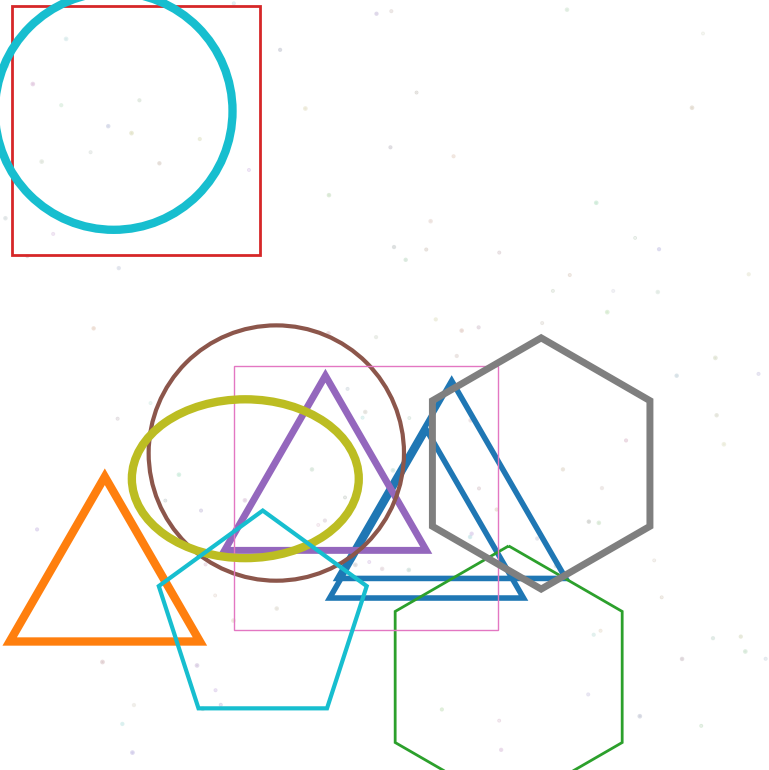[{"shape": "triangle", "thickness": 2, "radius": 0.86, "center": [0.587, 0.334]}, {"shape": "triangle", "thickness": 2, "radius": 0.73, "center": [0.554, 0.296]}, {"shape": "triangle", "thickness": 3, "radius": 0.71, "center": [0.136, 0.238]}, {"shape": "hexagon", "thickness": 1, "radius": 0.85, "center": [0.661, 0.121]}, {"shape": "square", "thickness": 1, "radius": 0.81, "center": [0.177, 0.831]}, {"shape": "triangle", "thickness": 2.5, "radius": 0.76, "center": [0.423, 0.361]}, {"shape": "circle", "thickness": 1.5, "radius": 0.83, "center": [0.359, 0.412]}, {"shape": "square", "thickness": 0.5, "radius": 0.86, "center": [0.475, 0.353]}, {"shape": "hexagon", "thickness": 2.5, "radius": 0.82, "center": [0.703, 0.398]}, {"shape": "oval", "thickness": 3, "radius": 0.74, "center": [0.319, 0.378]}, {"shape": "pentagon", "thickness": 1.5, "radius": 0.71, "center": [0.341, 0.195]}, {"shape": "circle", "thickness": 3, "radius": 0.77, "center": [0.148, 0.856]}]